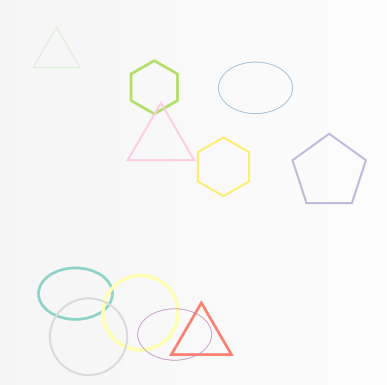[{"shape": "oval", "thickness": 2, "radius": 0.48, "center": [0.195, 0.237]}, {"shape": "circle", "thickness": 2.5, "radius": 0.48, "center": [0.363, 0.188]}, {"shape": "pentagon", "thickness": 1.5, "radius": 0.5, "center": [0.85, 0.553]}, {"shape": "triangle", "thickness": 2, "radius": 0.45, "center": [0.52, 0.124]}, {"shape": "oval", "thickness": 0.5, "radius": 0.48, "center": [0.659, 0.772]}, {"shape": "hexagon", "thickness": 2, "radius": 0.35, "center": [0.398, 0.773]}, {"shape": "triangle", "thickness": 1.5, "radius": 0.5, "center": [0.415, 0.633]}, {"shape": "circle", "thickness": 1.5, "radius": 0.5, "center": [0.228, 0.125]}, {"shape": "oval", "thickness": 0.5, "radius": 0.48, "center": [0.451, 0.131]}, {"shape": "triangle", "thickness": 0.5, "radius": 0.35, "center": [0.146, 0.859]}, {"shape": "hexagon", "thickness": 1.5, "radius": 0.38, "center": [0.577, 0.567]}]